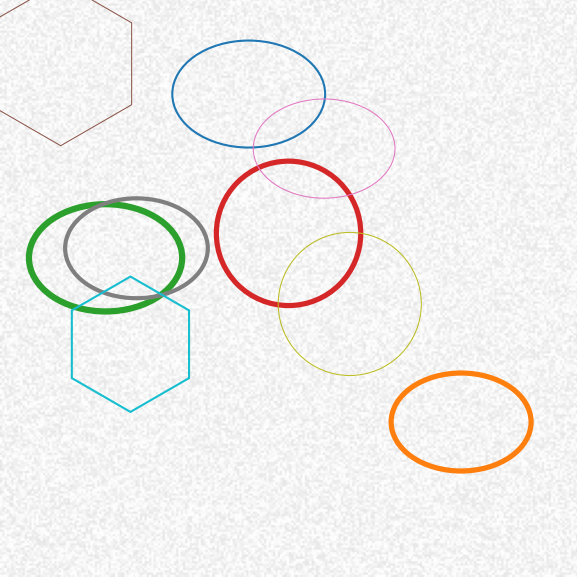[{"shape": "oval", "thickness": 1, "radius": 0.66, "center": [0.431, 0.836]}, {"shape": "oval", "thickness": 2.5, "radius": 0.61, "center": [0.798, 0.268]}, {"shape": "oval", "thickness": 3, "radius": 0.66, "center": [0.183, 0.553]}, {"shape": "circle", "thickness": 2.5, "radius": 0.63, "center": [0.5, 0.595]}, {"shape": "hexagon", "thickness": 0.5, "radius": 0.71, "center": [0.105, 0.889]}, {"shape": "oval", "thickness": 0.5, "radius": 0.61, "center": [0.561, 0.742]}, {"shape": "oval", "thickness": 2, "radius": 0.62, "center": [0.236, 0.569]}, {"shape": "circle", "thickness": 0.5, "radius": 0.62, "center": [0.606, 0.473]}, {"shape": "hexagon", "thickness": 1, "radius": 0.59, "center": [0.226, 0.403]}]